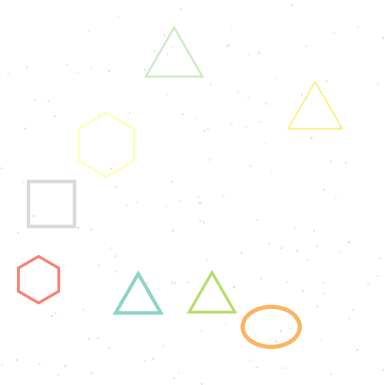[{"shape": "triangle", "thickness": 2.5, "radius": 0.34, "center": [0.359, 0.221]}, {"shape": "hexagon", "thickness": 1.5, "radius": 0.42, "center": [0.276, 0.623]}, {"shape": "hexagon", "thickness": 2, "radius": 0.3, "center": [0.1, 0.274]}, {"shape": "oval", "thickness": 3, "radius": 0.37, "center": [0.704, 0.151]}, {"shape": "triangle", "thickness": 2, "radius": 0.34, "center": [0.551, 0.224]}, {"shape": "square", "thickness": 2.5, "radius": 0.29, "center": [0.132, 0.472]}, {"shape": "triangle", "thickness": 1.5, "radius": 0.42, "center": [0.452, 0.844]}, {"shape": "triangle", "thickness": 1, "radius": 0.41, "center": [0.819, 0.706]}]